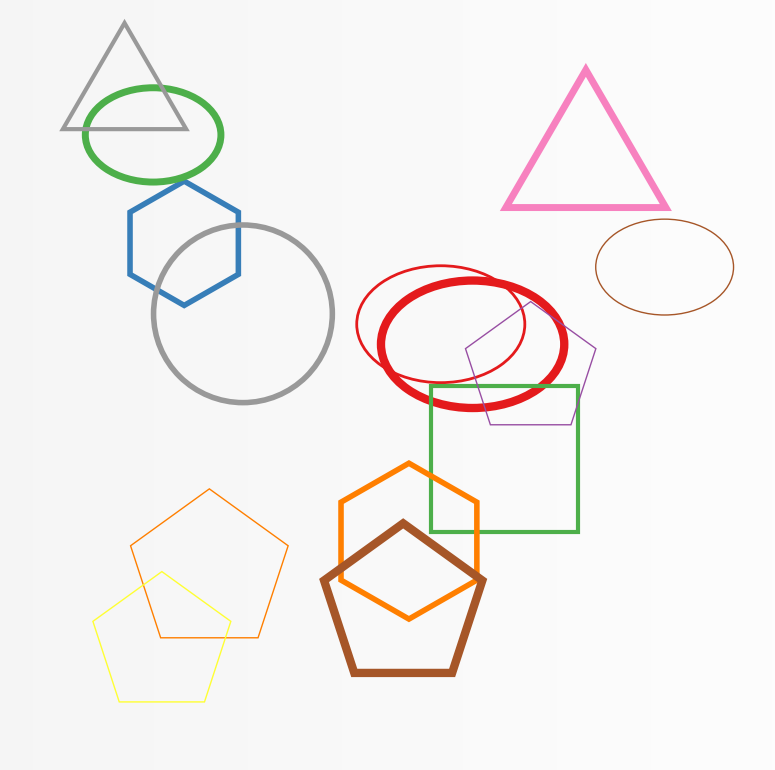[{"shape": "oval", "thickness": 3, "radius": 0.59, "center": [0.61, 0.553]}, {"shape": "oval", "thickness": 1, "radius": 0.54, "center": [0.569, 0.579]}, {"shape": "hexagon", "thickness": 2, "radius": 0.4, "center": [0.238, 0.684]}, {"shape": "oval", "thickness": 2.5, "radius": 0.44, "center": [0.198, 0.825]}, {"shape": "square", "thickness": 1.5, "radius": 0.47, "center": [0.651, 0.404]}, {"shape": "pentagon", "thickness": 0.5, "radius": 0.44, "center": [0.685, 0.52]}, {"shape": "hexagon", "thickness": 2, "radius": 0.51, "center": [0.528, 0.297]}, {"shape": "pentagon", "thickness": 0.5, "radius": 0.53, "center": [0.27, 0.258]}, {"shape": "pentagon", "thickness": 0.5, "radius": 0.47, "center": [0.209, 0.164]}, {"shape": "oval", "thickness": 0.5, "radius": 0.44, "center": [0.858, 0.653]}, {"shape": "pentagon", "thickness": 3, "radius": 0.54, "center": [0.52, 0.213]}, {"shape": "triangle", "thickness": 2.5, "radius": 0.6, "center": [0.756, 0.79]}, {"shape": "triangle", "thickness": 1.5, "radius": 0.46, "center": [0.161, 0.878]}, {"shape": "circle", "thickness": 2, "radius": 0.58, "center": [0.313, 0.592]}]